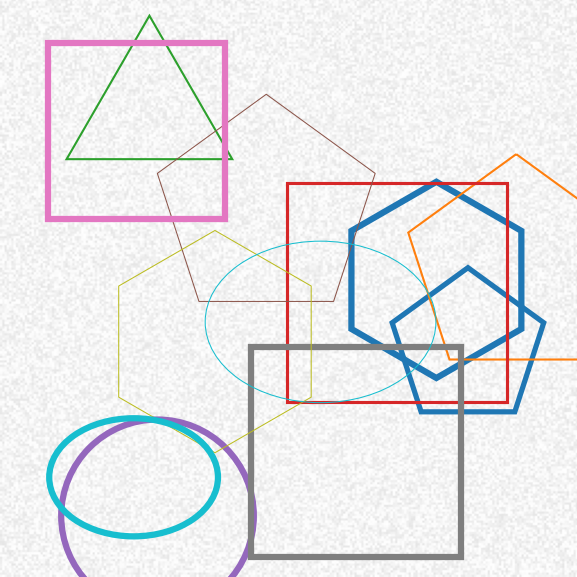[{"shape": "hexagon", "thickness": 3, "radius": 0.85, "center": [0.756, 0.514]}, {"shape": "pentagon", "thickness": 2.5, "radius": 0.69, "center": [0.81, 0.398]}, {"shape": "pentagon", "thickness": 1, "radius": 0.98, "center": [0.894, 0.536]}, {"shape": "triangle", "thickness": 1, "radius": 0.83, "center": [0.259, 0.806]}, {"shape": "square", "thickness": 1.5, "radius": 0.95, "center": [0.687, 0.493]}, {"shape": "circle", "thickness": 3, "radius": 0.83, "center": [0.273, 0.106]}, {"shape": "pentagon", "thickness": 0.5, "radius": 0.99, "center": [0.461, 0.638]}, {"shape": "square", "thickness": 3, "radius": 0.76, "center": [0.236, 0.772]}, {"shape": "square", "thickness": 3, "radius": 0.91, "center": [0.617, 0.216]}, {"shape": "hexagon", "thickness": 0.5, "radius": 0.96, "center": [0.372, 0.408]}, {"shape": "oval", "thickness": 0.5, "radius": 1.0, "center": [0.555, 0.442]}, {"shape": "oval", "thickness": 3, "radius": 0.73, "center": [0.231, 0.173]}]